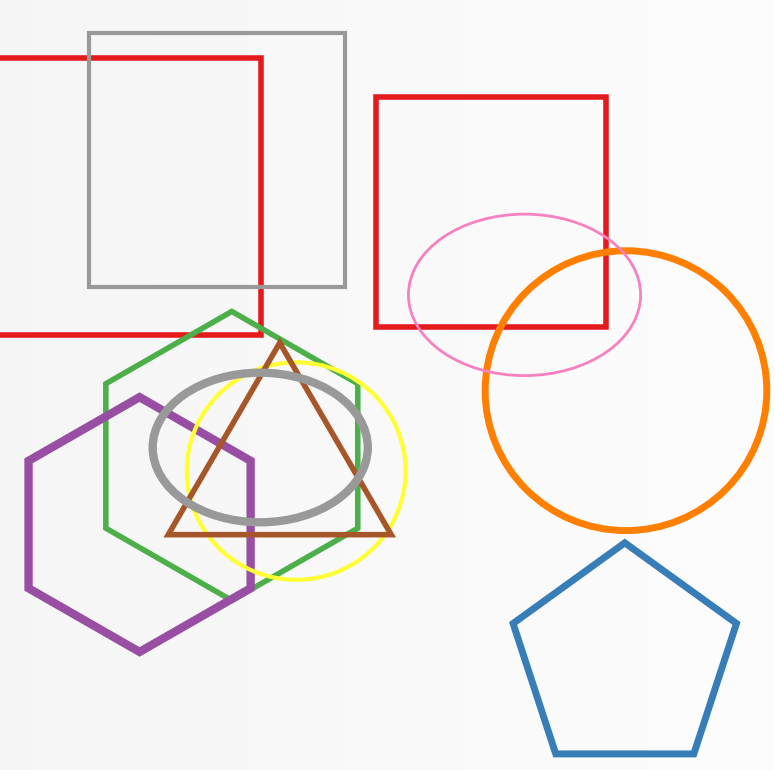[{"shape": "square", "thickness": 2, "radius": 0.9, "center": [0.156, 0.745]}, {"shape": "square", "thickness": 2, "radius": 0.74, "center": [0.633, 0.725]}, {"shape": "pentagon", "thickness": 2.5, "radius": 0.76, "center": [0.806, 0.143]}, {"shape": "hexagon", "thickness": 2, "radius": 0.94, "center": [0.299, 0.408]}, {"shape": "hexagon", "thickness": 3, "radius": 0.83, "center": [0.18, 0.319]}, {"shape": "circle", "thickness": 2.5, "radius": 0.91, "center": [0.808, 0.493]}, {"shape": "circle", "thickness": 1.5, "radius": 0.71, "center": [0.382, 0.388]}, {"shape": "triangle", "thickness": 2, "radius": 0.83, "center": [0.361, 0.389]}, {"shape": "oval", "thickness": 1, "radius": 0.75, "center": [0.677, 0.617]}, {"shape": "oval", "thickness": 3, "radius": 0.69, "center": [0.336, 0.419]}, {"shape": "square", "thickness": 1.5, "radius": 0.83, "center": [0.281, 0.793]}]